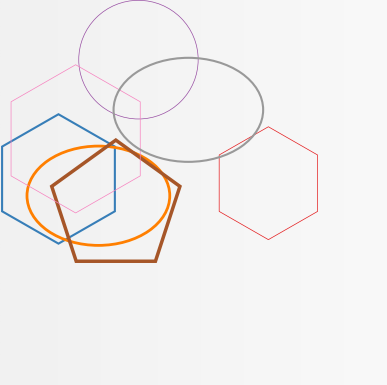[{"shape": "hexagon", "thickness": 0.5, "radius": 0.73, "center": [0.693, 0.524]}, {"shape": "hexagon", "thickness": 1.5, "radius": 0.84, "center": [0.151, 0.535]}, {"shape": "circle", "thickness": 0.5, "radius": 0.77, "center": [0.357, 0.845]}, {"shape": "oval", "thickness": 2, "radius": 0.92, "center": [0.254, 0.492]}, {"shape": "pentagon", "thickness": 2.5, "radius": 0.87, "center": [0.299, 0.462]}, {"shape": "hexagon", "thickness": 0.5, "radius": 0.96, "center": [0.195, 0.639]}, {"shape": "oval", "thickness": 1.5, "radius": 0.97, "center": [0.486, 0.715]}]